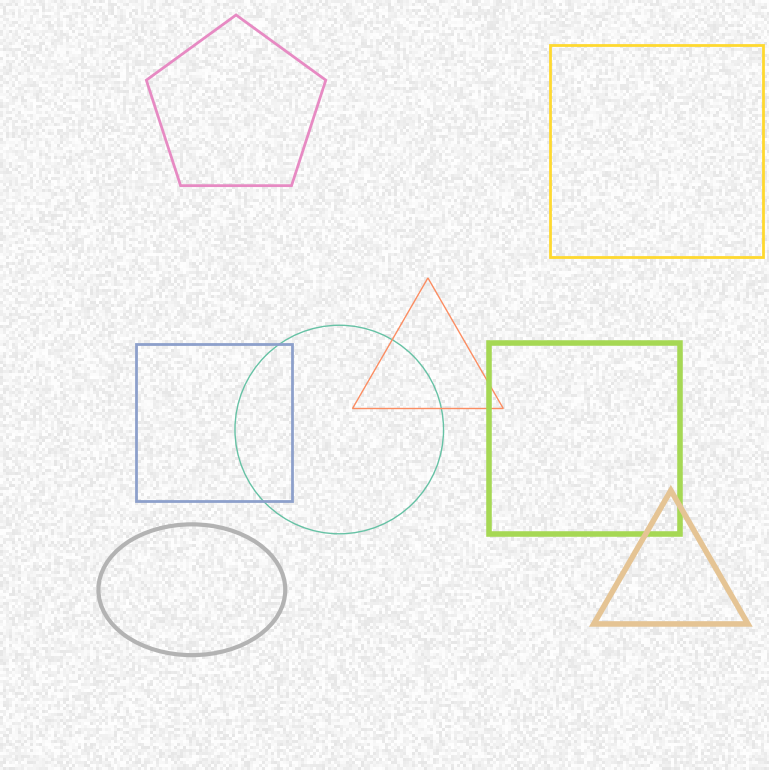[{"shape": "circle", "thickness": 0.5, "radius": 0.68, "center": [0.441, 0.442]}, {"shape": "triangle", "thickness": 0.5, "radius": 0.57, "center": [0.556, 0.526]}, {"shape": "square", "thickness": 1, "radius": 0.51, "center": [0.278, 0.451]}, {"shape": "pentagon", "thickness": 1, "radius": 0.61, "center": [0.307, 0.858]}, {"shape": "square", "thickness": 2, "radius": 0.62, "center": [0.759, 0.43]}, {"shape": "square", "thickness": 1, "radius": 0.69, "center": [0.853, 0.804]}, {"shape": "triangle", "thickness": 2, "radius": 0.58, "center": [0.871, 0.247]}, {"shape": "oval", "thickness": 1.5, "radius": 0.61, "center": [0.249, 0.234]}]